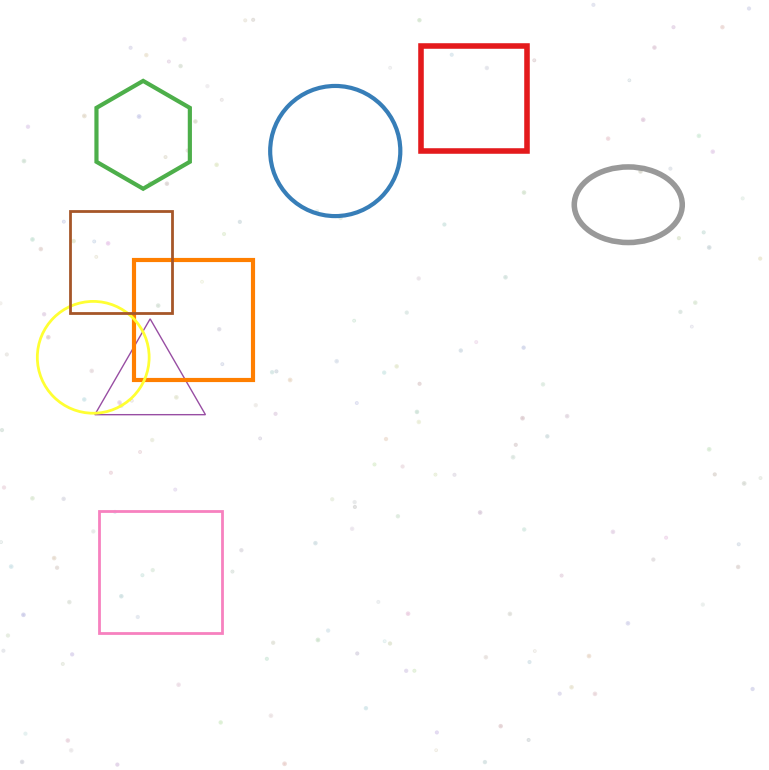[{"shape": "square", "thickness": 2, "radius": 0.34, "center": [0.615, 0.872]}, {"shape": "circle", "thickness": 1.5, "radius": 0.42, "center": [0.435, 0.804]}, {"shape": "hexagon", "thickness": 1.5, "radius": 0.35, "center": [0.186, 0.825]}, {"shape": "triangle", "thickness": 0.5, "radius": 0.41, "center": [0.195, 0.503]}, {"shape": "square", "thickness": 1.5, "radius": 0.39, "center": [0.251, 0.584]}, {"shape": "circle", "thickness": 1, "radius": 0.36, "center": [0.121, 0.536]}, {"shape": "square", "thickness": 1, "radius": 0.33, "center": [0.157, 0.659]}, {"shape": "square", "thickness": 1, "radius": 0.4, "center": [0.208, 0.257]}, {"shape": "oval", "thickness": 2, "radius": 0.35, "center": [0.816, 0.734]}]